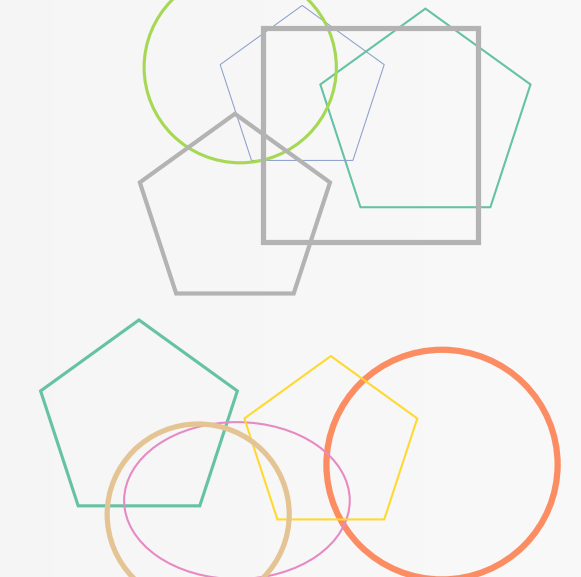[{"shape": "pentagon", "thickness": 1.5, "radius": 0.89, "center": [0.239, 0.267]}, {"shape": "pentagon", "thickness": 1, "radius": 0.95, "center": [0.732, 0.794]}, {"shape": "circle", "thickness": 3, "radius": 0.99, "center": [0.76, 0.195]}, {"shape": "pentagon", "thickness": 0.5, "radius": 0.74, "center": [0.52, 0.841]}, {"shape": "oval", "thickness": 1, "radius": 0.97, "center": [0.408, 0.132]}, {"shape": "circle", "thickness": 1.5, "radius": 0.83, "center": [0.413, 0.883]}, {"shape": "pentagon", "thickness": 1, "radius": 0.78, "center": [0.569, 0.226]}, {"shape": "circle", "thickness": 2.5, "radius": 0.78, "center": [0.341, 0.108]}, {"shape": "pentagon", "thickness": 2, "radius": 0.86, "center": [0.404, 0.63]}, {"shape": "square", "thickness": 2.5, "radius": 0.92, "center": [0.638, 0.766]}]